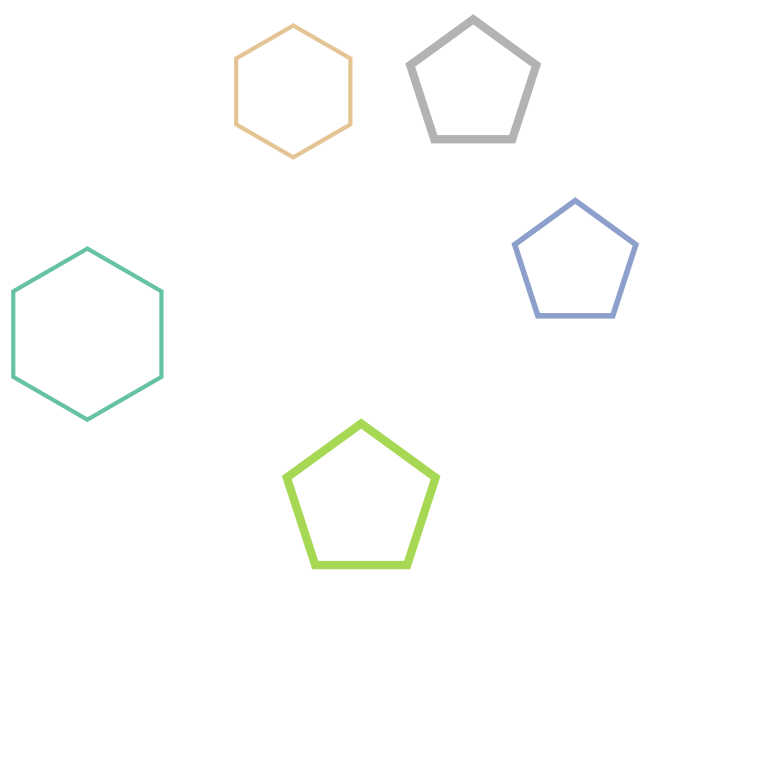[{"shape": "hexagon", "thickness": 1.5, "radius": 0.56, "center": [0.113, 0.566]}, {"shape": "pentagon", "thickness": 2, "radius": 0.41, "center": [0.747, 0.657]}, {"shape": "pentagon", "thickness": 3, "radius": 0.51, "center": [0.469, 0.348]}, {"shape": "hexagon", "thickness": 1.5, "radius": 0.43, "center": [0.381, 0.881]}, {"shape": "pentagon", "thickness": 3, "radius": 0.43, "center": [0.615, 0.889]}]